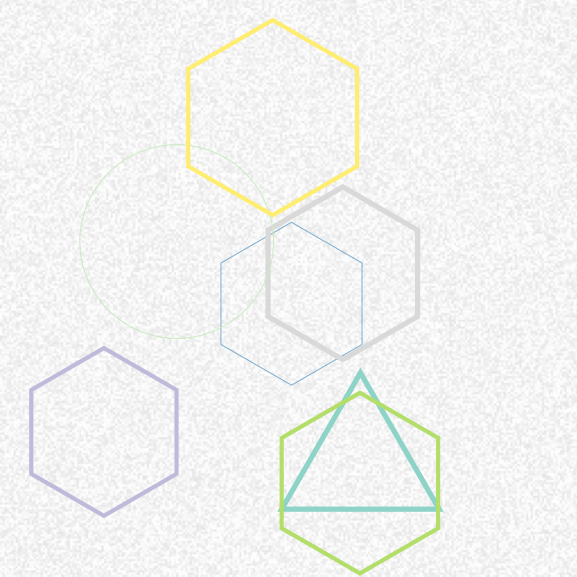[{"shape": "triangle", "thickness": 2.5, "radius": 0.79, "center": [0.624, 0.196]}, {"shape": "hexagon", "thickness": 2, "radius": 0.73, "center": [0.18, 0.251]}, {"shape": "hexagon", "thickness": 0.5, "radius": 0.71, "center": [0.505, 0.473]}, {"shape": "hexagon", "thickness": 2, "radius": 0.78, "center": [0.623, 0.163]}, {"shape": "hexagon", "thickness": 2.5, "radius": 0.75, "center": [0.594, 0.526]}, {"shape": "circle", "thickness": 0.5, "radius": 0.84, "center": [0.306, 0.581]}, {"shape": "hexagon", "thickness": 2, "radius": 0.84, "center": [0.472, 0.796]}]